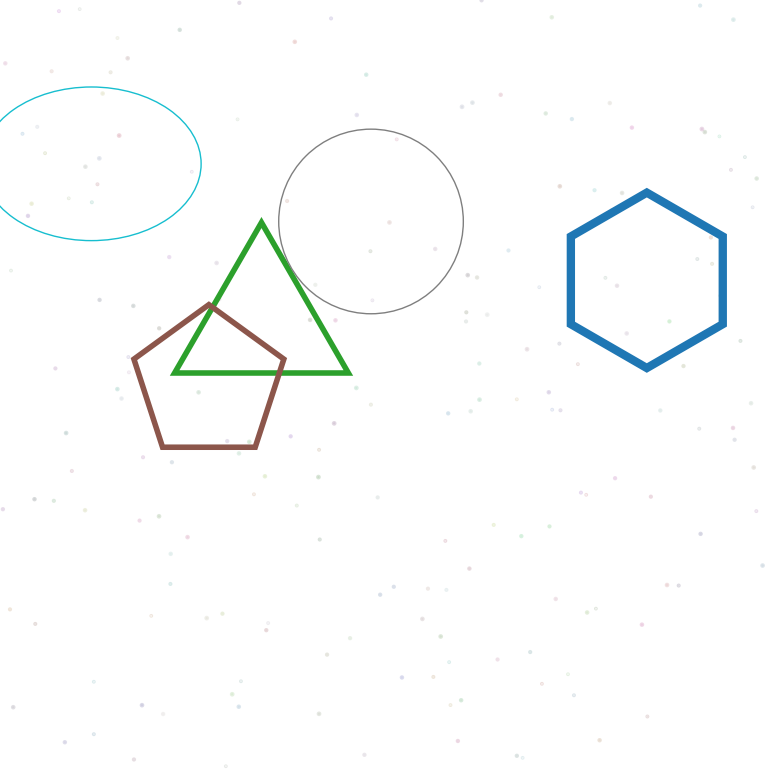[{"shape": "hexagon", "thickness": 3, "radius": 0.57, "center": [0.84, 0.636]}, {"shape": "triangle", "thickness": 2, "radius": 0.65, "center": [0.34, 0.581]}, {"shape": "pentagon", "thickness": 2, "radius": 0.51, "center": [0.271, 0.502]}, {"shape": "circle", "thickness": 0.5, "radius": 0.6, "center": [0.482, 0.712]}, {"shape": "oval", "thickness": 0.5, "radius": 0.71, "center": [0.119, 0.787]}]